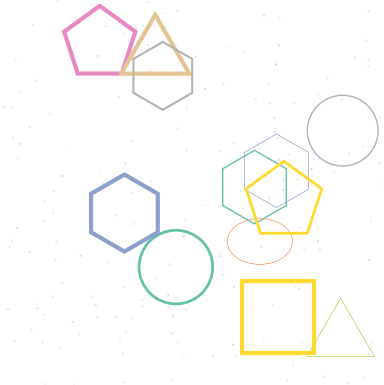[{"shape": "circle", "thickness": 2, "radius": 0.48, "center": [0.457, 0.306]}, {"shape": "hexagon", "thickness": 1, "radius": 0.48, "center": [0.661, 0.514]}, {"shape": "oval", "thickness": 0.5, "radius": 0.42, "center": [0.675, 0.373]}, {"shape": "hexagon", "thickness": 0.5, "radius": 0.48, "center": [0.718, 0.556]}, {"shape": "hexagon", "thickness": 3, "radius": 0.5, "center": [0.323, 0.447]}, {"shape": "pentagon", "thickness": 3, "radius": 0.49, "center": [0.259, 0.888]}, {"shape": "triangle", "thickness": 0.5, "radius": 0.51, "center": [0.885, 0.124]}, {"shape": "pentagon", "thickness": 2, "radius": 0.52, "center": [0.737, 0.478]}, {"shape": "square", "thickness": 3, "radius": 0.47, "center": [0.722, 0.176]}, {"shape": "triangle", "thickness": 3, "radius": 0.51, "center": [0.403, 0.86]}, {"shape": "circle", "thickness": 1, "radius": 0.46, "center": [0.89, 0.661]}, {"shape": "hexagon", "thickness": 1.5, "radius": 0.44, "center": [0.423, 0.803]}]